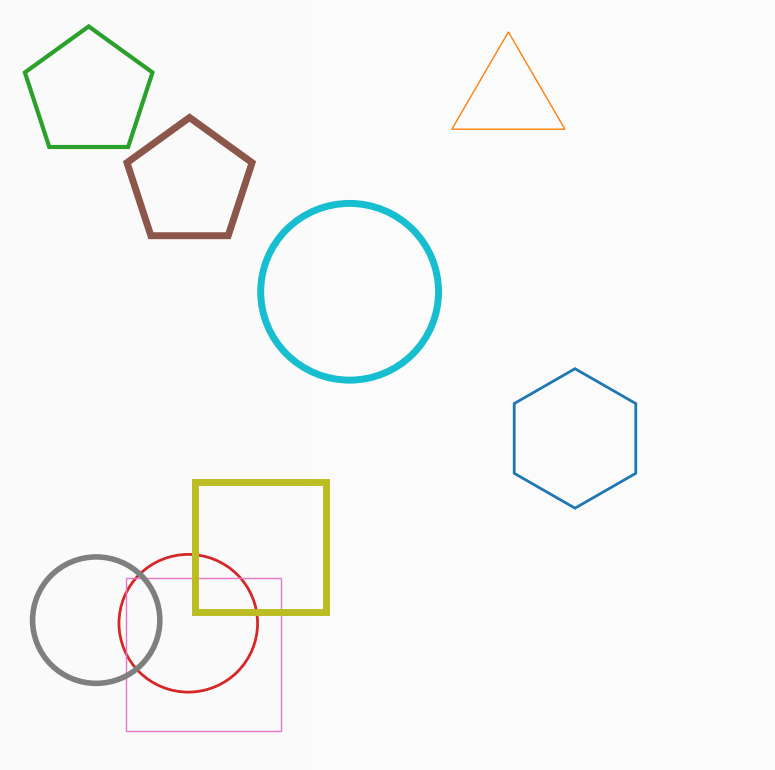[{"shape": "hexagon", "thickness": 1, "radius": 0.45, "center": [0.742, 0.431]}, {"shape": "triangle", "thickness": 0.5, "radius": 0.42, "center": [0.656, 0.874]}, {"shape": "pentagon", "thickness": 1.5, "radius": 0.43, "center": [0.114, 0.879]}, {"shape": "circle", "thickness": 1, "radius": 0.45, "center": [0.243, 0.191]}, {"shape": "pentagon", "thickness": 2.5, "radius": 0.42, "center": [0.245, 0.763]}, {"shape": "square", "thickness": 0.5, "radius": 0.5, "center": [0.263, 0.149]}, {"shape": "circle", "thickness": 2, "radius": 0.41, "center": [0.124, 0.195]}, {"shape": "square", "thickness": 2.5, "radius": 0.42, "center": [0.336, 0.289]}, {"shape": "circle", "thickness": 2.5, "radius": 0.57, "center": [0.451, 0.621]}]